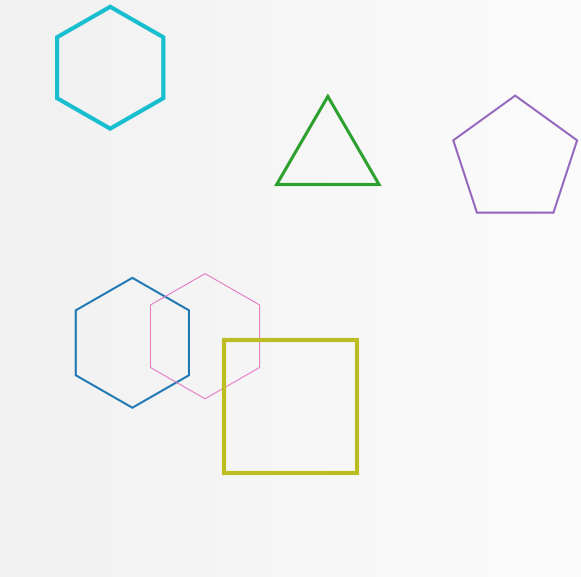[{"shape": "hexagon", "thickness": 1, "radius": 0.56, "center": [0.228, 0.406]}, {"shape": "triangle", "thickness": 1.5, "radius": 0.51, "center": [0.564, 0.73]}, {"shape": "pentagon", "thickness": 1, "radius": 0.56, "center": [0.886, 0.722]}, {"shape": "hexagon", "thickness": 0.5, "radius": 0.54, "center": [0.353, 0.417]}, {"shape": "square", "thickness": 2, "radius": 0.57, "center": [0.499, 0.295]}, {"shape": "hexagon", "thickness": 2, "radius": 0.53, "center": [0.19, 0.882]}]